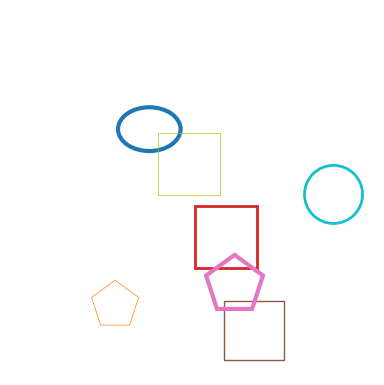[{"shape": "oval", "thickness": 3, "radius": 0.41, "center": [0.388, 0.665]}, {"shape": "pentagon", "thickness": 0.5, "radius": 0.32, "center": [0.299, 0.208]}, {"shape": "square", "thickness": 2, "radius": 0.41, "center": [0.587, 0.384]}, {"shape": "square", "thickness": 1, "radius": 0.38, "center": [0.66, 0.142]}, {"shape": "pentagon", "thickness": 3, "radius": 0.39, "center": [0.609, 0.26]}, {"shape": "square", "thickness": 0.5, "radius": 0.4, "center": [0.491, 0.575]}, {"shape": "circle", "thickness": 2, "radius": 0.38, "center": [0.866, 0.495]}]